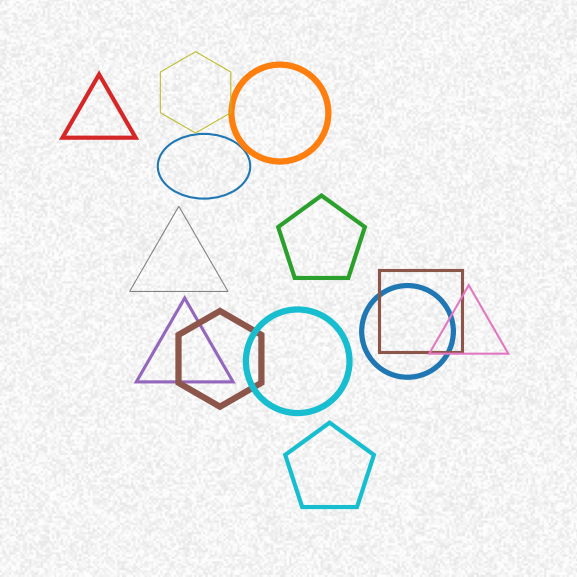[{"shape": "circle", "thickness": 2.5, "radius": 0.4, "center": [0.706, 0.425]}, {"shape": "oval", "thickness": 1, "radius": 0.4, "center": [0.353, 0.711]}, {"shape": "circle", "thickness": 3, "radius": 0.42, "center": [0.485, 0.803]}, {"shape": "pentagon", "thickness": 2, "radius": 0.39, "center": [0.557, 0.582]}, {"shape": "triangle", "thickness": 2, "radius": 0.37, "center": [0.172, 0.797]}, {"shape": "triangle", "thickness": 1.5, "radius": 0.48, "center": [0.32, 0.386]}, {"shape": "square", "thickness": 1.5, "radius": 0.36, "center": [0.728, 0.461]}, {"shape": "hexagon", "thickness": 3, "radius": 0.41, "center": [0.381, 0.378]}, {"shape": "triangle", "thickness": 1, "radius": 0.4, "center": [0.812, 0.426]}, {"shape": "triangle", "thickness": 0.5, "radius": 0.49, "center": [0.31, 0.544]}, {"shape": "hexagon", "thickness": 0.5, "radius": 0.35, "center": [0.339, 0.839]}, {"shape": "pentagon", "thickness": 2, "radius": 0.4, "center": [0.571, 0.186]}, {"shape": "circle", "thickness": 3, "radius": 0.45, "center": [0.515, 0.374]}]